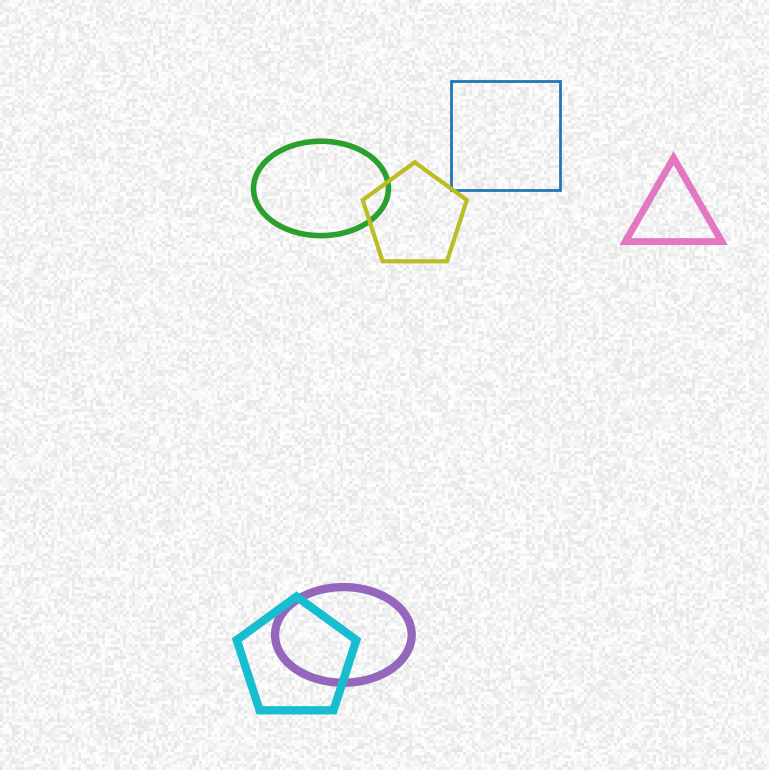[{"shape": "square", "thickness": 1, "radius": 0.35, "center": [0.657, 0.824]}, {"shape": "oval", "thickness": 2, "radius": 0.44, "center": [0.417, 0.755]}, {"shape": "oval", "thickness": 3, "radius": 0.44, "center": [0.446, 0.175]}, {"shape": "triangle", "thickness": 2.5, "radius": 0.36, "center": [0.875, 0.722]}, {"shape": "pentagon", "thickness": 1.5, "radius": 0.36, "center": [0.539, 0.718]}, {"shape": "pentagon", "thickness": 3, "radius": 0.41, "center": [0.385, 0.144]}]